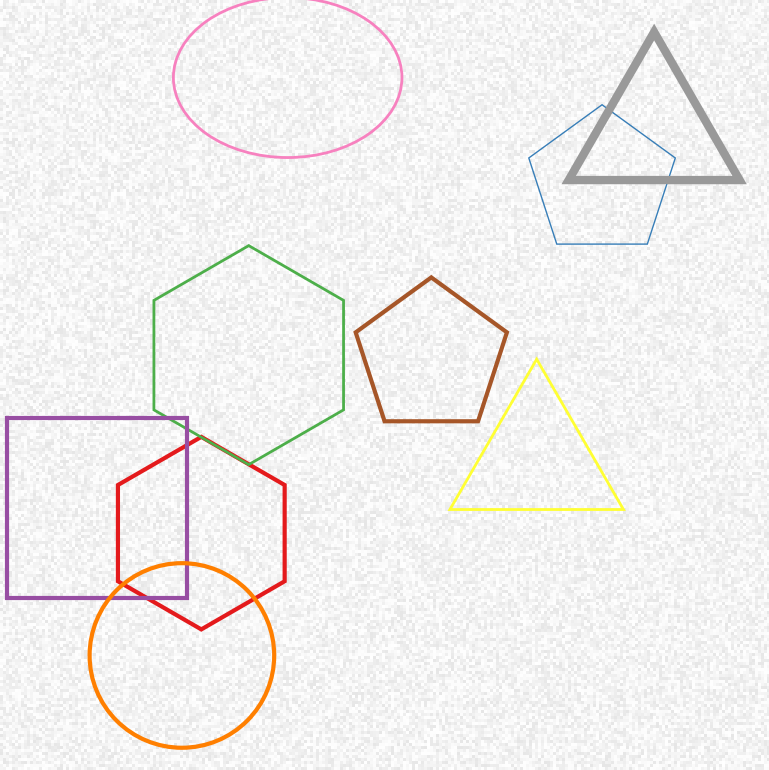[{"shape": "hexagon", "thickness": 1.5, "radius": 0.63, "center": [0.261, 0.308]}, {"shape": "pentagon", "thickness": 0.5, "radius": 0.5, "center": [0.782, 0.764]}, {"shape": "hexagon", "thickness": 1, "radius": 0.71, "center": [0.323, 0.539]}, {"shape": "square", "thickness": 1.5, "radius": 0.58, "center": [0.126, 0.341]}, {"shape": "circle", "thickness": 1.5, "radius": 0.6, "center": [0.236, 0.149]}, {"shape": "triangle", "thickness": 1, "radius": 0.65, "center": [0.697, 0.403]}, {"shape": "pentagon", "thickness": 1.5, "radius": 0.52, "center": [0.56, 0.536]}, {"shape": "oval", "thickness": 1, "radius": 0.74, "center": [0.374, 0.899]}, {"shape": "triangle", "thickness": 3, "radius": 0.64, "center": [0.85, 0.83]}]